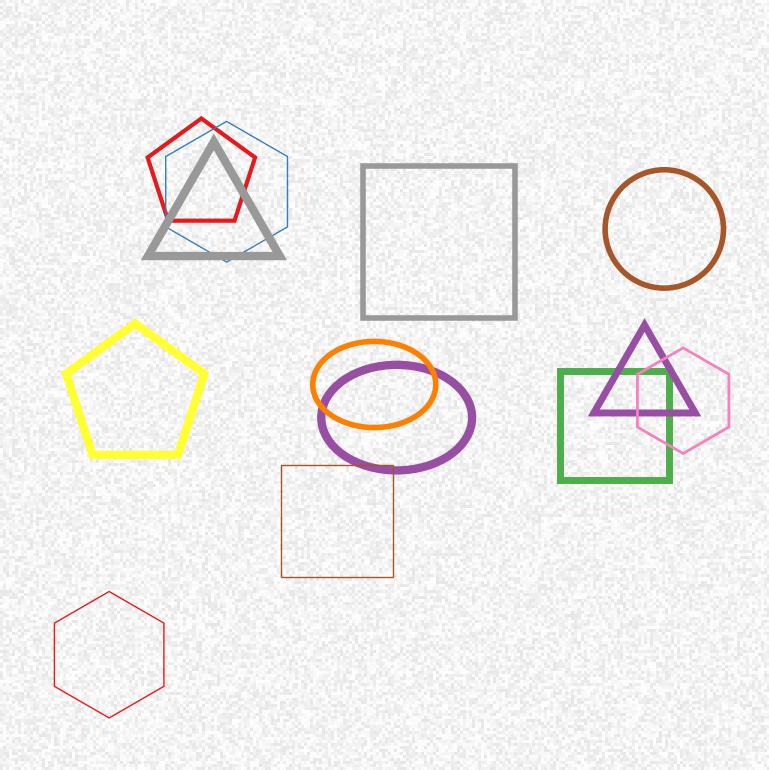[{"shape": "hexagon", "thickness": 0.5, "radius": 0.41, "center": [0.142, 0.15]}, {"shape": "pentagon", "thickness": 1.5, "radius": 0.37, "center": [0.261, 0.773]}, {"shape": "hexagon", "thickness": 0.5, "radius": 0.46, "center": [0.294, 0.751]}, {"shape": "square", "thickness": 2.5, "radius": 0.35, "center": [0.798, 0.448]}, {"shape": "oval", "thickness": 3, "radius": 0.49, "center": [0.515, 0.458]}, {"shape": "triangle", "thickness": 2.5, "radius": 0.38, "center": [0.837, 0.502]}, {"shape": "oval", "thickness": 2, "radius": 0.4, "center": [0.486, 0.501]}, {"shape": "pentagon", "thickness": 3, "radius": 0.47, "center": [0.176, 0.486]}, {"shape": "circle", "thickness": 2, "radius": 0.38, "center": [0.863, 0.703]}, {"shape": "square", "thickness": 0.5, "radius": 0.36, "center": [0.438, 0.323]}, {"shape": "hexagon", "thickness": 1, "radius": 0.34, "center": [0.887, 0.48]}, {"shape": "square", "thickness": 2, "radius": 0.49, "center": [0.57, 0.686]}, {"shape": "triangle", "thickness": 3, "radius": 0.49, "center": [0.278, 0.717]}]